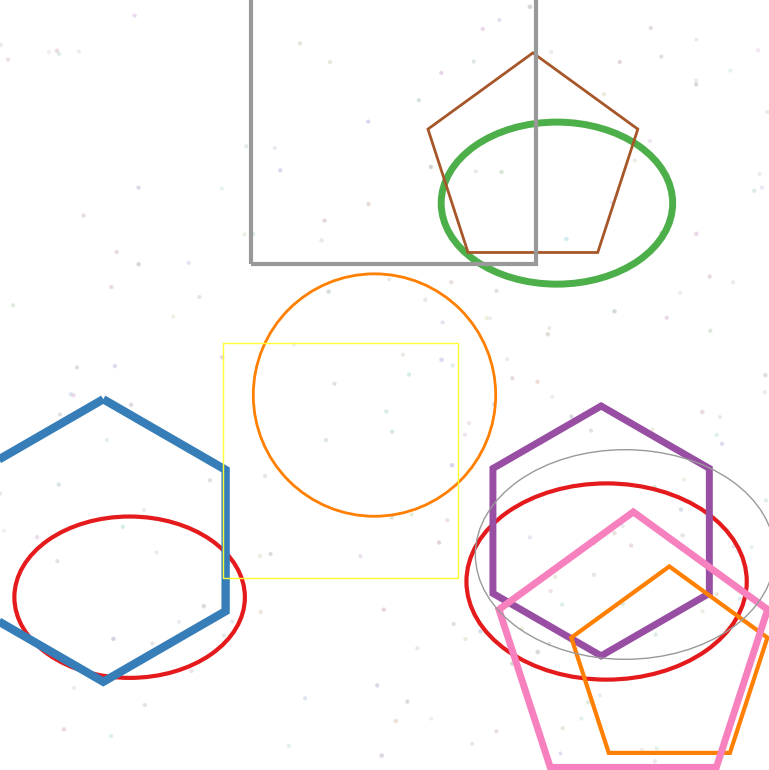[{"shape": "oval", "thickness": 1.5, "radius": 0.91, "center": [0.788, 0.245]}, {"shape": "oval", "thickness": 1.5, "radius": 0.75, "center": [0.168, 0.224]}, {"shape": "hexagon", "thickness": 3, "radius": 0.92, "center": [0.134, 0.298]}, {"shape": "oval", "thickness": 2.5, "radius": 0.75, "center": [0.723, 0.736]}, {"shape": "hexagon", "thickness": 2.5, "radius": 0.81, "center": [0.781, 0.31]}, {"shape": "circle", "thickness": 1, "radius": 0.79, "center": [0.486, 0.487]}, {"shape": "pentagon", "thickness": 1.5, "radius": 0.67, "center": [0.869, 0.131]}, {"shape": "square", "thickness": 0.5, "radius": 0.76, "center": [0.442, 0.402]}, {"shape": "pentagon", "thickness": 1, "radius": 0.72, "center": [0.692, 0.788]}, {"shape": "pentagon", "thickness": 2.5, "radius": 0.92, "center": [0.822, 0.152]}, {"shape": "square", "thickness": 1.5, "radius": 0.93, "center": [0.511, 0.842]}, {"shape": "oval", "thickness": 0.5, "radius": 0.97, "center": [0.812, 0.28]}]